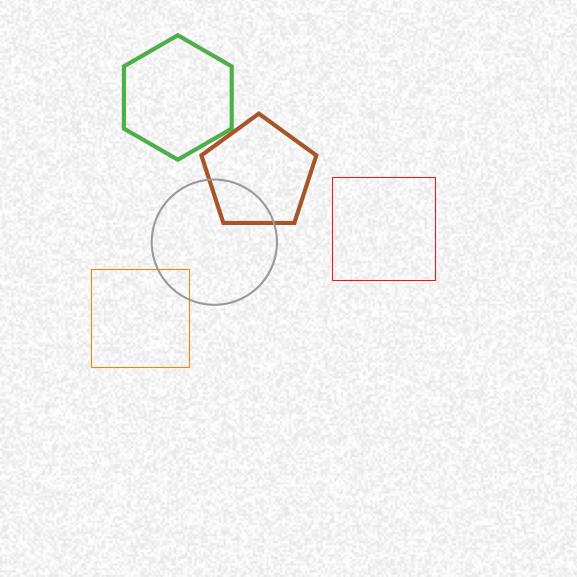[{"shape": "square", "thickness": 0.5, "radius": 0.45, "center": [0.664, 0.604]}, {"shape": "hexagon", "thickness": 2, "radius": 0.54, "center": [0.308, 0.83]}, {"shape": "square", "thickness": 0.5, "radius": 0.42, "center": [0.243, 0.449]}, {"shape": "pentagon", "thickness": 2, "radius": 0.52, "center": [0.448, 0.698]}, {"shape": "circle", "thickness": 1, "radius": 0.54, "center": [0.371, 0.58]}]